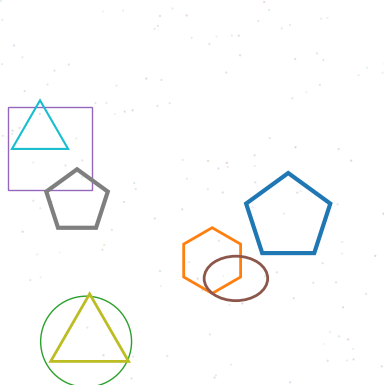[{"shape": "pentagon", "thickness": 3, "radius": 0.57, "center": [0.749, 0.436]}, {"shape": "hexagon", "thickness": 2, "radius": 0.43, "center": [0.551, 0.323]}, {"shape": "circle", "thickness": 1, "radius": 0.59, "center": [0.224, 0.113]}, {"shape": "square", "thickness": 1, "radius": 0.54, "center": [0.13, 0.614]}, {"shape": "oval", "thickness": 2, "radius": 0.41, "center": [0.613, 0.277]}, {"shape": "pentagon", "thickness": 3, "radius": 0.42, "center": [0.2, 0.476]}, {"shape": "triangle", "thickness": 2, "radius": 0.58, "center": [0.233, 0.12]}, {"shape": "triangle", "thickness": 1.5, "radius": 0.42, "center": [0.104, 0.655]}]